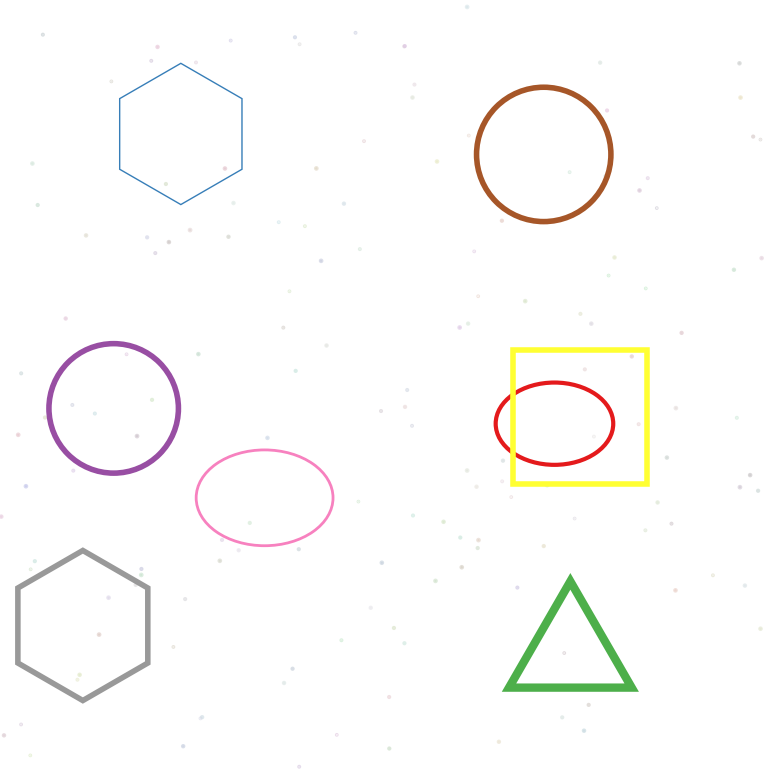[{"shape": "oval", "thickness": 1.5, "radius": 0.38, "center": [0.72, 0.45]}, {"shape": "hexagon", "thickness": 0.5, "radius": 0.46, "center": [0.235, 0.826]}, {"shape": "triangle", "thickness": 3, "radius": 0.46, "center": [0.741, 0.153]}, {"shape": "circle", "thickness": 2, "radius": 0.42, "center": [0.148, 0.47]}, {"shape": "square", "thickness": 2, "radius": 0.43, "center": [0.754, 0.458]}, {"shape": "circle", "thickness": 2, "radius": 0.44, "center": [0.706, 0.799]}, {"shape": "oval", "thickness": 1, "radius": 0.44, "center": [0.344, 0.353]}, {"shape": "hexagon", "thickness": 2, "radius": 0.49, "center": [0.108, 0.188]}]